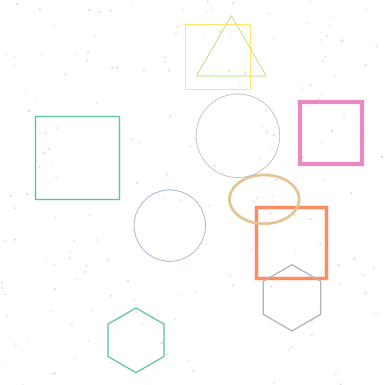[{"shape": "hexagon", "thickness": 1, "radius": 0.42, "center": [0.353, 0.116]}, {"shape": "square", "thickness": 1, "radius": 0.54, "center": [0.2, 0.591]}, {"shape": "square", "thickness": 2.5, "radius": 0.46, "center": [0.756, 0.369]}, {"shape": "circle", "thickness": 0.5, "radius": 0.46, "center": [0.441, 0.414]}, {"shape": "square", "thickness": 3, "radius": 0.4, "center": [0.86, 0.653]}, {"shape": "triangle", "thickness": 0.5, "radius": 0.52, "center": [0.601, 0.855]}, {"shape": "square", "thickness": 0.5, "radius": 0.42, "center": [0.566, 0.854]}, {"shape": "oval", "thickness": 2, "radius": 0.45, "center": [0.686, 0.482]}, {"shape": "circle", "thickness": 0.5, "radius": 0.54, "center": [0.618, 0.647]}, {"shape": "hexagon", "thickness": 1, "radius": 0.43, "center": [0.758, 0.226]}]